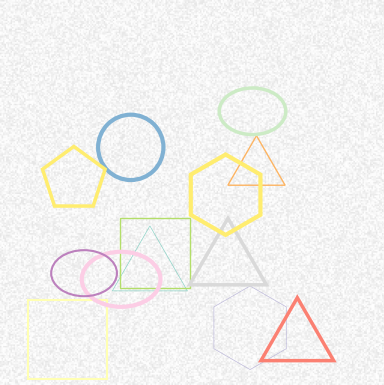[{"shape": "triangle", "thickness": 0.5, "radius": 0.56, "center": [0.389, 0.301]}, {"shape": "square", "thickness": 1.5, "radius": 0.51, "center": [0.175, 0.119]}, {"shape": "hexagon", "thickness": 0.5, "radius": 0.54, "center": [0.65, 0.149]}, {"shape": "triangle", "thickness": 2.5, "radius": 0.55, "center": [0.772, 0.118]}, {"shape": "circle", "thickness": 3, "radius": 0.42, "center": [0.34, 0.617]}, {"shape": "triangle", "thickness": 1, "radius": 0.43, "center": [0.666, 0.562]}, {"shape": "square", "thickness": 1, "radius": 0.45, "center": [0.403, 0.343]}, {"shape": "oval", "thickness": 3, "radius": 0.51, "center": [0.315, 0.275]}, {"shape": "triangle", "thickness": 2.5, "radius": 0.58, "center": [0.592, 0.318]}, {"shape": "oval", "thickness": 1.5, "radius": 0.43, "center": [0.218, 0.29]}, {"shape": "oval", "thickness": 2.5, "radius": 0.43, "center": [0.656, 0.711]}, {"shape": "hexagon", "thickness": 3, "radius": 0.52, "center": [0.586, 0.494]}, {"shape": "pentagon", "thickness": 2.5, "radius": 0.43, "center": [0.192, 0.534]}]